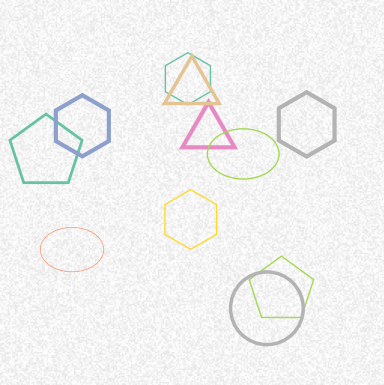[{"shape": "pentagon", "thickness": 2, "radius": 0.49, "center": [0.12, 0.605]}, {"shape": "hexagon", "thickness": 1, "radius": 0.34, "center": [0.488, 0.796]}, {"shape": "oval", "thickness": 0.5, "radius": 0.41, "center": [0.187, 0.352]}, {"shape": "hexagon", "thickness": 3, "radius": 0.4, "center": [0.214, 0.673]}, {"shape": "triangle", "thickness": 3, "radius": 0.39, "center": [0.542, 0.656]}, {"shape": "pentagon", "thickness": 1, "radius": 0.44, "center": [0.731, 0.247]}, {"shape": "oval", "thickness": 1, "radius": 0.47, "center": [0.632, 0.6]}, {"shape": "hexagon", "thickness": 1, "radius": 0.39, "center": [0.495, 0.43]}, {"shape": "triangle", "thickness": 2.5, "radius": 0.41, "center": [0.498, 0.772]}, {"shape": "hexagon", "thickness": 3, "radius": 0.42, "center": [0.797, 0.677]}, {"shape": "circle", "thickness": 2.5, "radius": 0.47, "center": [0.693, 0.199]}]